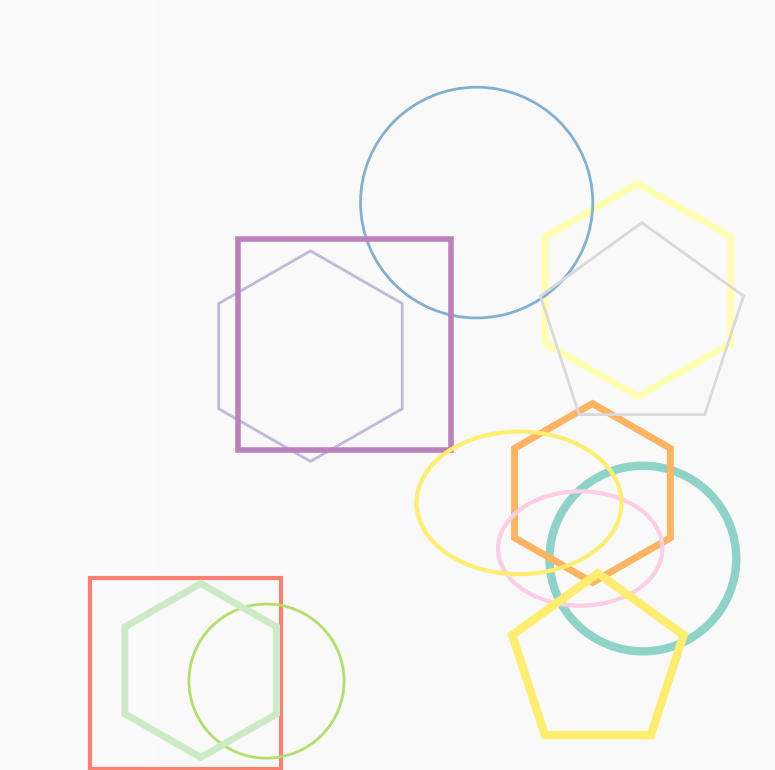[{"shape": "circle", "thickness": 3, "radius": 0.6, "center": [0.829, 0.275]}, {"shape": "hexagon", "thickness": 2.5, "radius": 0.69, "center": [0.823, 0.623]}, {"shape": "hexagon", "thickness": 1, "radius": 0.68, "center": [0.401, 0.537]}, {"shape": "square", "thickness": 1.5, "radius": 0.62, "center": [0.239, 0.125]}, {"shape": "circle", "thickness": 1, "radius": 0.75, "center": [0.615, 0.737]}, {"shape": "hexagon", "thickness": 2.5, "radius": 0.58, "center": [0.764, 0.36]}, {"shape": "circle", "thickness": 1, "radius": 0.5, "center": [0.344, 0.115]}, {"shape": "oval", "thickness": 1.5, "radius": 0.53, "center": [0.749, 0.288]}, {"shape": "pentagon", "thickness": 1, "radius": 0.69, "center": [0.828, 0.573]}, {"shape": "square", "thickness": 2, "radius": 0.69, "center": [0.445, 0.552]}, {"shape": "hexagon", "thickness": 2.5, "radius": 0.56, "center": [0.259, 0.129]}, {"shape": "oval", "thickness": 1.5, "radius": 0.66, "center": [0.67, 0.347]}, {"shape": "pentagon", "thickness": 3, "radius": 0.58, "center": [0.771, 0.139]}]